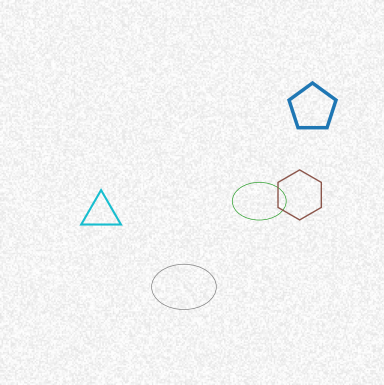[{"shape": "pentagon", "thickness": 2.5, "radius": 0.32, "center": [0.812, 0.72]}, {"shape": "oval", "thickness": 0.5, "radius": 0.35, "center": [0.673, 0.477]}, {"shape": "hexagon", "thickness": 1, "radius": 0.32, "center": [0.778, 0.494]}, {"shape": "oval", "thickness": 0.5, "radius": 0.42, "center": [0.478, 0.255]}, {"shape": "triangle", "thickness": 1.5, "radius": 0.3, "center": [0.263, 0.447]}]